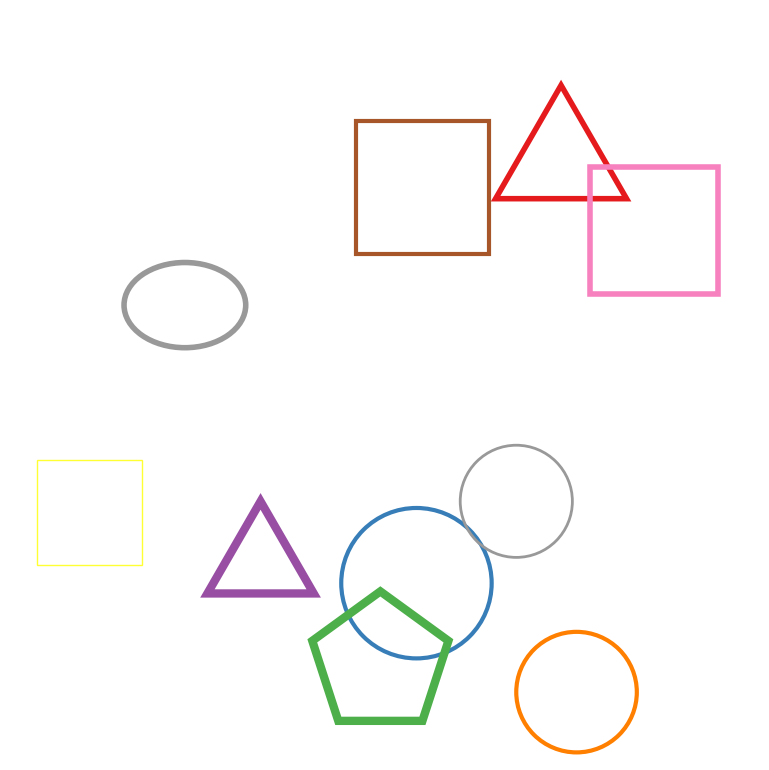[{"shape": "triangle", "thickness": 2, "radius": 0.49, "center": [0.729, 0.791]}, {"shape": "circle", "thickness": 1.5, "radius": 0.49, "center": [0.541, 0.243]}, {"shape": "pentagon", "thickness": 3, "radius": 0.46, "center": [0.494, 0.139]}, {"shape": "triangle", "thickness": 3, "radius": 0.4, "center": [0.338, 0.269]}, {"shape": "circle", "thickness": 1.5, "radius": 0.39, "center": [0.749, 0.101]}, {"shape": "square", "thickness": 0.5, "radius": 0.34, "center": [0.116, 0.334]}, {"shape": "square", "thickness": 1.5, "radius": 0.43, "center": [0.549, 0.757]}, {"shape": "square", "thickness": 2, "radius": 0.41, "center": [0.849, 0.701]}, {"shape": "oval", "thickness": 2, "radius": 0.4, "center": [0.24, 0.604]}, {"shape": "circle", "thickness": 1, "radius": 0.36, "center": [0.671, 0.349]}]